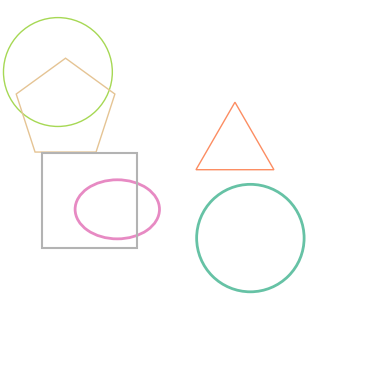[{"shape": "circle", "thickness": 2, "radius": 0.7, "center": [0.65, 0.382]}, {"shape": "triangle", "thickness": 1, "radius": 0.58, "center": [0.61, 0.618]}, {"shape": "oval", "thickness": 2, "radius": 0.55, "center": [0.305, 0.456]}, {"shape": "circle", "thickness": 1, "radius": 0.71, "center": [0.15, 0.813]}, {"shape": "pentagon", "thickness": 1, "radius": 0.67, "center": [0.17, 0.714]}, {"shape": "square", "thickness": 1.5, "radius": 0.62, "center": [0.232, 0.479]}]